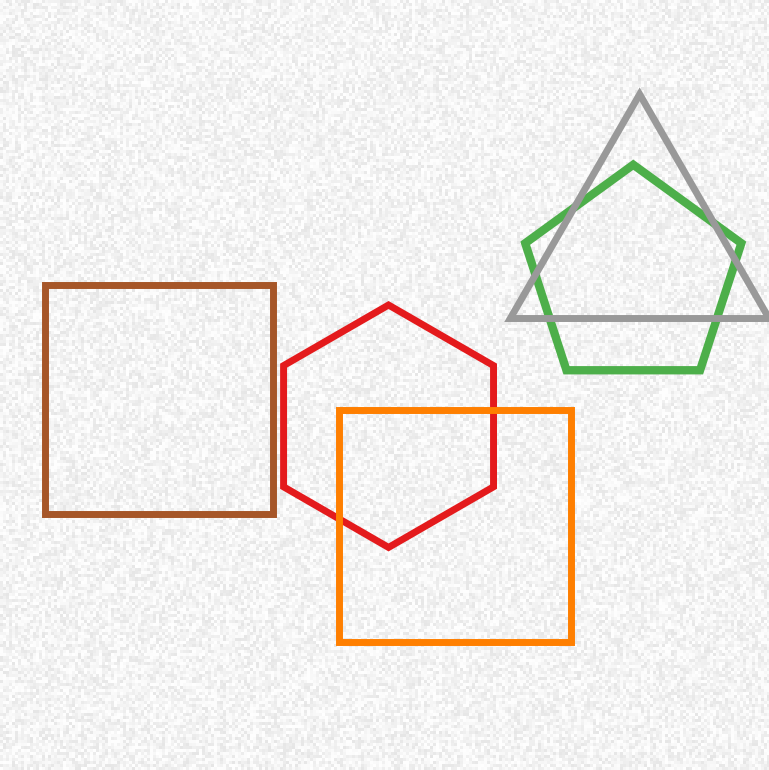[{"shape": "hexagon", "thickness": 2.5, "radius": 0.79, "center": [0.505, 0.446]}, {"shape": "pentagon", "thickness": 3, "radius": 0.74, "center": [0.822, 0.639]}, {"shape": "square", "thickness": 2.5, "radius": 0.75, "center": [0.591, 0.317]}, {"shape": "square", "thickness": 2.5, "radius": 0.74, "center": [0.207, 0.481]}, {"shape": "triangle", "thickness": 2.5, "radius": 0.97, "center": [0.831, 0.683]}]